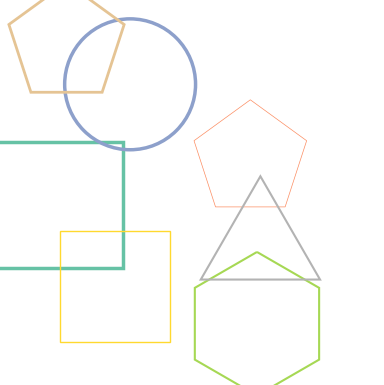[{"shape": "square", "thickness": 2.5, "radius": 0.82, "center": [0.155, 0.467]}, {"shape": "pentagon", "thickness": 0.5, "radius": 0.77, "center": [0.65, 0.587]}, {"shape": "circle", "thickness": 2.5, "radius": 0.85, "center": [0.338, 0.781]}, {"shape": "hexagon", "thickness": 1.5, "radius": 0.93, "center": [0.667, 0.159]}, {"shape": "square", "thickness": 1, "radius": 0.72, "center": [0.298, 0.256]}, {"shape": "pentagon", "thickness": 2, "radius": 0.79, "center": [0.173, 0.888]}, {"shape": "triangle", "thickness": 1.5, "radius": 0.89, "center": [0.676, 0.363]}]